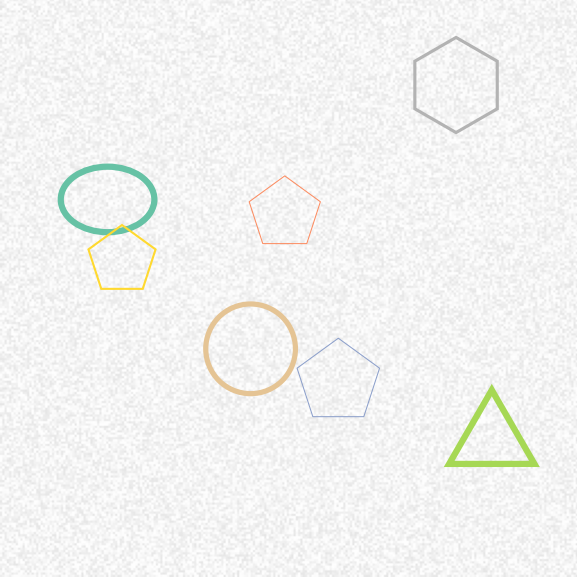[{"shape": "oval", "thickness": 3, "radius": 0.41, "center": [0.186, 0.654]}, {"shape": "pentagon", "thickness": 0.5, "radius": 0.32, "center": [0.493, 0.63]}, {"shape": "pentagon", "thickness": 0.5, "radius": 0.38, "center": [0.586, 0.338]}, {"shape": "triangle", "thickness": 3, "radius": 0.43, "center": [0.852, 0.238]}, {"shape": "pentagon", "thickness": 1, "radius": 0.31, "center": [0.211, 0.548]}, {"shape": "circle", "thickness": 2.5, "radius": 0.39, "center": [0.434, 0.395]}, {"shape": "hexagon", "thickness": 1.5, "radius": 0.41, "center": [0.79, 0.852]}]